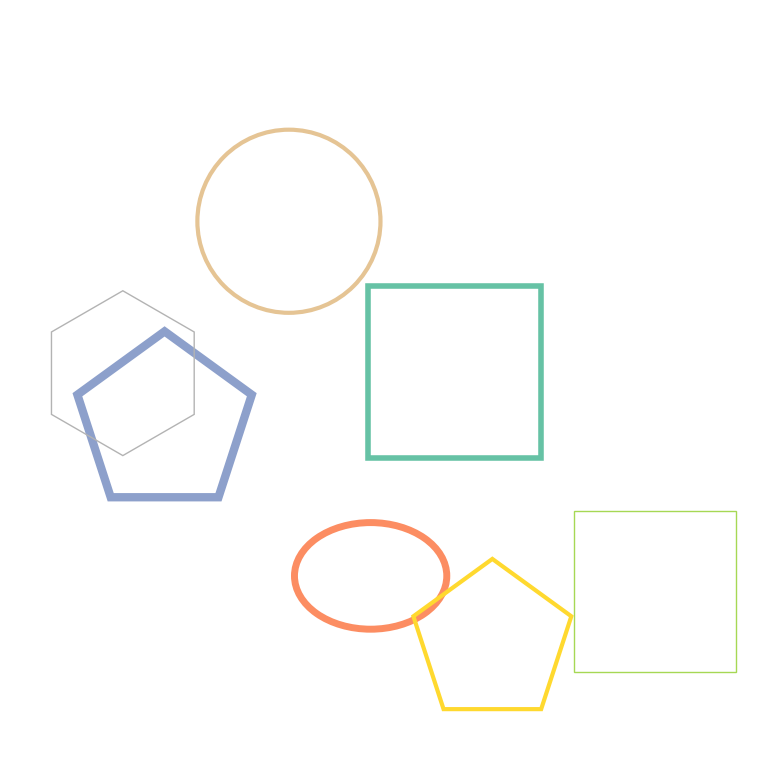[{"shape": "square", "thickness": 2, "radius": 0.56, "center": [0.59, 0.517]}, {"shape": "oval", "thickness": 2.5, "radius": 0.49, "center": [0.481, 0.252]}, {"shape": "pentagon", "thickness": 3, "radius": 0.6, "center": [0.214, 0.451]}, {"shape": "square", "thickness": 0.5, "radius": 0.52, "center": [0.851, 0.232]}, {"shape": "pentagon", "thickness": 1.5, "radius": 0.54, "center": [0.639, 0.166]}, {"shape": "circle", "thickness": 1.5, "radius": 0.59, "center": [0.375, 0.713]}, {"shape": "hexagon", "thickness": 0.5, "radius": 0.54, "center": [0.16, 0.515]}]